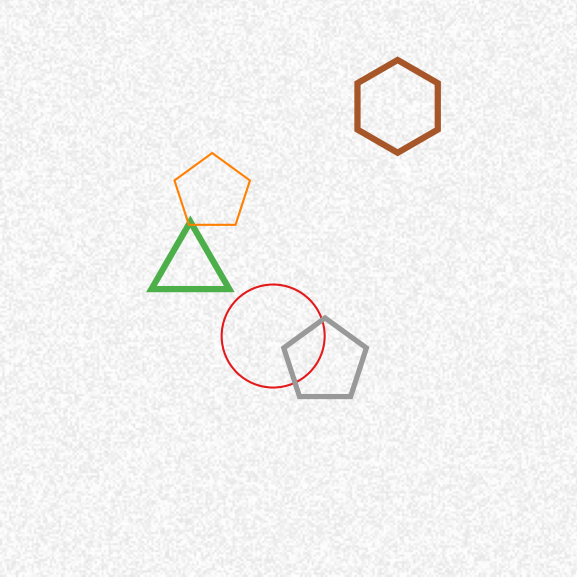[{"shape": "circle", "thickness": 1, "radius": 0.45, "center": [0.473, 0.417]}, {"shape": "triangle", "thickness": 3, "radius": 0.39, "center": [0.33, 0.537]}, {"shape": "pentagon", "thickness": 1, "radius": 0.34, "center": [0.367, 0.665]}, {"shape": "hexagon", "thickness": 3, "radius": 0.4, "center": [0.689, 0.815]}, {"shape": "pentagon", "thickness": 2.5, "radius": 0.38, "center": [0.563, 0.373]}]